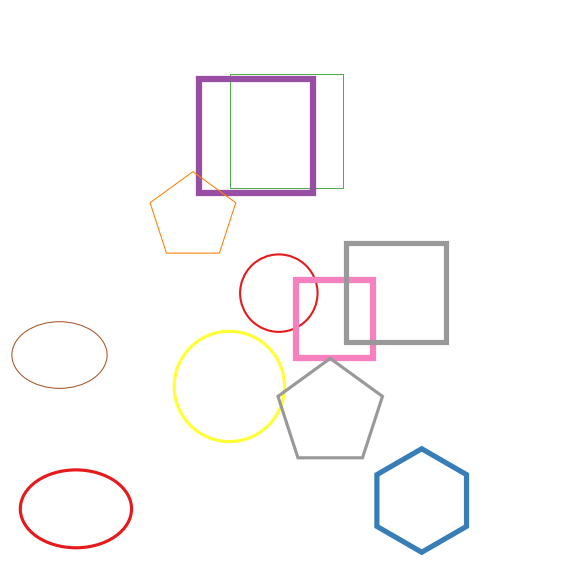[{"shape": "oval", "thickness": 1.5, "radius": 0.48, "center": [0.131, 0.118]}, {"shape": "circle", "thickness": 1, "radius": 0.34, "center": [0.483, 0.492]}, {"shape": "hexagon", "thickness": 2.5, "radius": 0.45, "center": [0.73, 0.132]}, {"shape": "square", "thickness": 0.5, "radius": 0.49, "center": [0.496, 0.772]}, {"shape": "square", "thickness": 3, "radius": 0.49, "center": [0.443, 0.764]}, {"shape": "pentagon", "thickness": 0.5, "radius": 0.39, "center": [0.334, 0.624]}, {"shape": "circle", "thickness": 1.5, "radius": 0.48, "center": [0.397, 0.33]}, {"shape": "oval", "thickness": 0.5, "radius": 0.41, "center": [0.103, 0.384]}, {"shape": "square", "thickness": 3, "radius": 0.34, "center": [0.579, 0.447]}, {"shape": "pentagon", "thickness": 1.5, "radius": 0.48, "center": [0.572, 0.283]}, {"shape": "square", "thickness": 2.5, "radius": 0.43, "center": [0.685, 0.492]}]